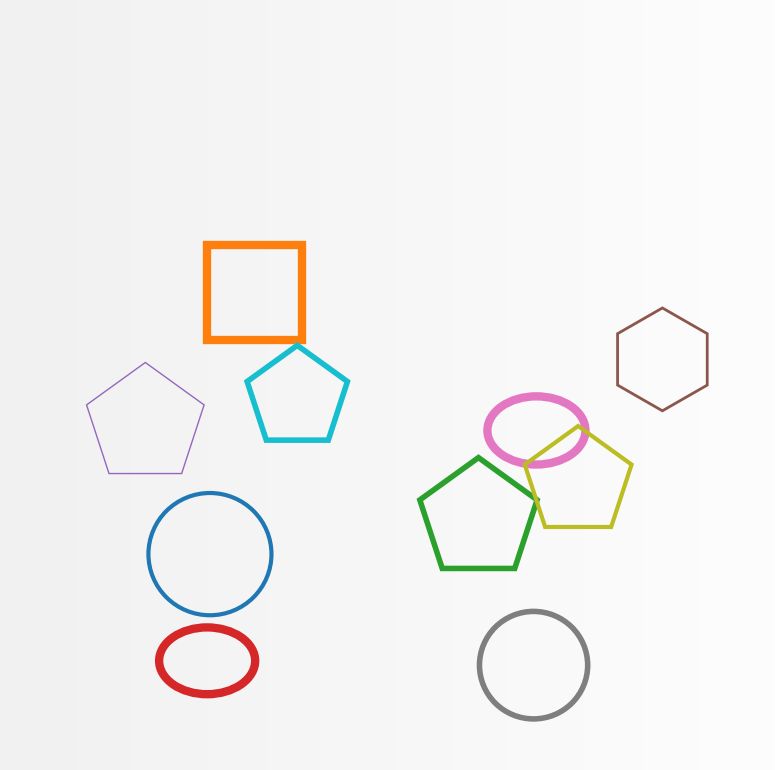[{"shape": "circle", "thickness": 1.5, "radius": 0.4, "center": [0.271, 0.28]}, {"shape": "square", "thickness": 3, "radius": 0.31, "center": [0.328, 0.62]}, {"shape": "pentagon", "thickness": 2, "radius": 0.4, "center": [0.617, 0.326]}, {"shape": "oval", "thickness": 3, "radius": 0.31, "center": [0.267, 0.142]}, {"shape": "pentagon", "thickness": 0.5, "radius": 0.4, "center": [0.188, 0.45]}, {"shape": "hexagon", "thickness": 1, "radius": 0.33, "center": [0.855, 0.533]}, {"shape": "oval", "thickness": 3, "radius": 0.32, "center": [0.692, 0.441]}, {"shape": "circle", "thickness": 2, "radius": 0.35, "center": [0.688, 0.136]}, {"shape": "pentagon", "thickness": 1.5, "radius": 0.36, "center": [0.746, 0.374]}, {"shape": "pentagon", "thickness": 2, "radius": 0.34, "center": [0.384, 0.483]}]